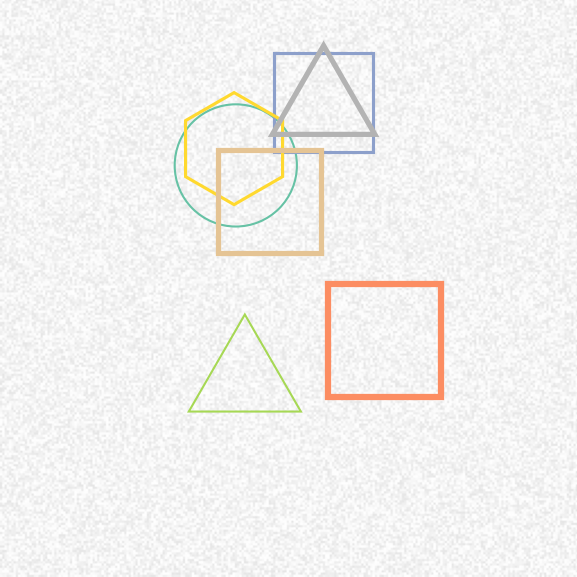[{"shape": "circle", "thickness": 1, "radius": 0.53, "center": [0.408, 0.713]}, {"shape": "square", "thickness": 3, "radius": 0.49, "center": [0.666, 0.409]}, {"shape": "square", "thickness": 1.5, "radius": 0.43, "center": [0.56, 0.821]}, {"shape": "triangle", "thickness": 1, "radius": 0.56, "center": [0.424, 0.343]}, {"shape": "hexagon", "thickness": 1.5, "radius": 0.48, "center": [0.405, 0.742]}, {"shape": "square", "thickness": 2.5, "radius": 0.45, "center": [0.466, 0.65]}, {"shape": "triangle", "thickness": 2.5, "radius": 0.51, "center": [0.56, 0.818]}]